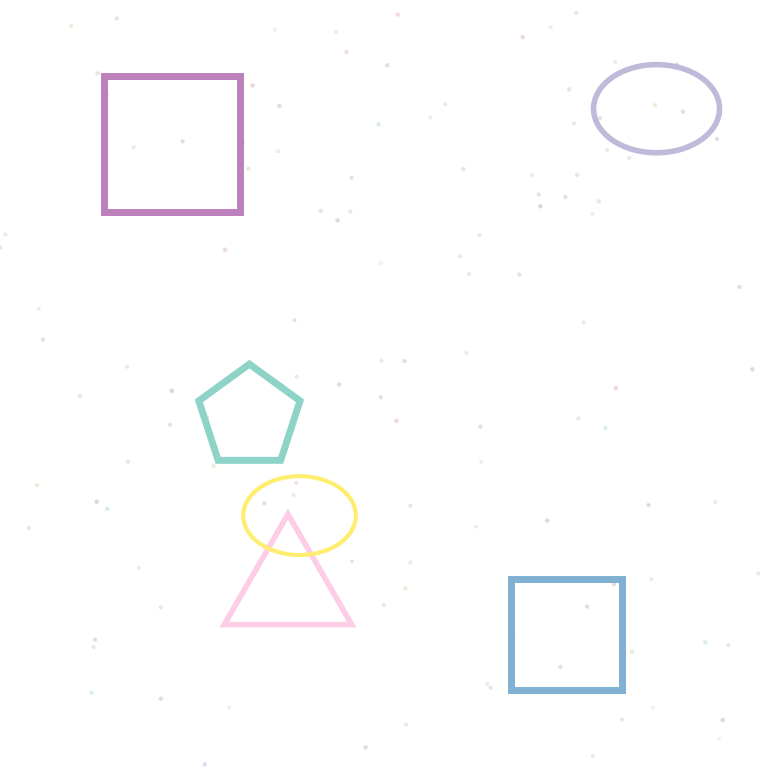[{"shape": "pentagon", "thickness": 2.5, "radius": 0.35, "center": [0.324, 0.458]}, {"shape": "oval", "thickness": 2, "radius": 0.41, "center": [0.853, 0.859]}, {"shape": "square", "thickness": 2.5, "radius": 0.36, "center": [0.736, 0.176]}, {"shape": "triangle", "thickness": 2, "radius": 0.48, "center": [0.374, 0.237]}, {"shape": "square", "thickness": 2.5, "radius": 0.44, "center": [0.224, 0.813]}, {"shape": "oval", "thickness": 1.5, "radius": 0.37, "center": [0.389, 0.33]}]